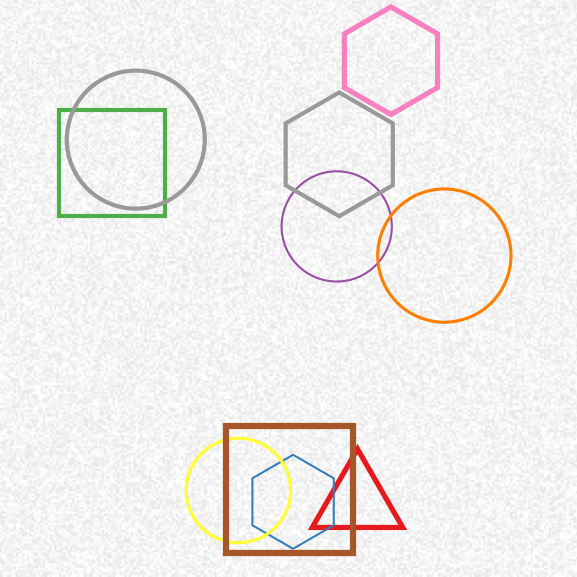[{"shape": "triangle", "thickness": 2.5, "radius": 0.45, "center": [0.619, 0.131]}, {"shape": "hexagon", "thickness": 1, "radius": 0.41, "center": [0.507, 0.13]}, {"shape": "square", "thickness": 2, "radius": 0.46, "center": [0.194, 0.717]}, {"shape": "circle", "thickness": 1, "radius": 0.48, "center": [0.583, 0.607]}, {"shape": "circle", "thickness": 1.5, "radius": 0.58, "center": [0.769, 0.557]}, {"shape": "circle", "thickness": 1.5, "radius": 0.45, "center": [0.413, 0.15]}, {"shape": "square", "thickness": 3, "radius": 0.55, "center": [0.502, 0.152]}, {"shape": "hexagon", "thickness": 2.5, "radius": 0.47, "center": [0.677, 0.894]}, {"shape": "hexagon", "thickness": 2, "radius": 0.54, "center": [0.587, 0.732]}, {"shape": "circle", "thickness": 2, "radius": 0.6, "center": [0.235, 0.757]}]